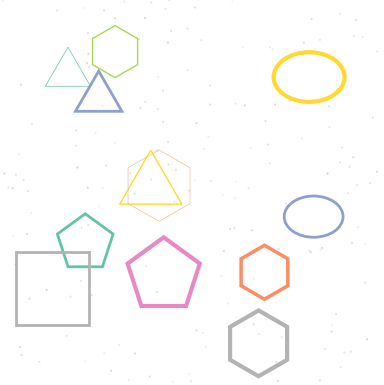[{"shape": "triangle", "thickness": 0.5, "radius": 0.34, "center": [0.176, 0.81]}, {"shape": "pentagon", "thickness": 2, "radius": 0.38, "center": [0.221, 0.369]}, {"shape": "hexagon", "thickness": 2.5, "radius": 0.35, "center": [0.687, 0.293]}, {"shape": "triangle", "thickness": 2, "radius": 0.35, "center": [0.256, 0.746]}, {"shape": "oval", "thickness": 2, "radius": 0.38, "center": [0.815, 0.437]}, {"shape": "pentagon", "thickness": 3, "radius": 0.49, "center": [0.425, 0.285]}, {"shape": "hexagon", "thickness": 1, "radius": 0.34, "center": [0.299, 0.866]}, {"shape": "oval", "thickness": 3, "radius": 0.46, "center": [0.803, 0.8]}, {"shape": "triangle", "thickness": 1, "radius": 0.47, "center": [0.392, 0.516]}, {"shape": "hexagon", "thickness": 0.5, "radius": 0.46, "center": [0.413, 0.518]}, {"shape": "square", "thickness": 2, "radius": 0.47, "center": [0.137, 0.251]}, {"shape": "hexagon", "thickness": 3, "radius": 0.43, "center": [0.672, 0.108]}]